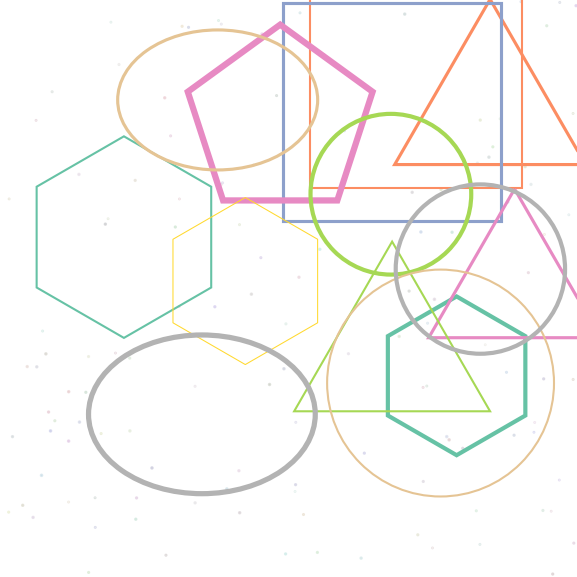[{"shape": "hexagon", "thickness": 2, "radius": 0.69, "center": [0.791, 0.348]}, {"shape": "hexagon", "thickness": 1, "radius": 0.87, "center": [0.215, 0.589]}, {"shape": "triangle", "thickness": 1.5, "radius": 0.95, "center": [0.849, 0.81]}, {"shape": "square", "thickness": 1, "radius": 0.92, "center": [0.721, 0.857]}, {"shape": "square", "thickness": 1.5, "radius": 0.94, "center": [0.678, 0.805]}, {"shape": "triangle", "thickness": 1.5, "radius": 0.86, "center": [0.891, 0.5]}, {"shape": "pentagon", "thickness": 3, "radius": 0.84, "center": [0.485, 0.788]}, {"shape": "circle", "thickness": 2, "radius": 0.7, "center": [0.677, 0.663]}, {"shape": "triangle", "thickness": 1, "radius": 0.98, "center": [0.679, 0.385]}, {"shape": "hexagon", "thickness": 0.5, "radius": 0.72, "center": [0.425, 0.512]}, {"shape": "circle", "thickness": 1, "radius": 0.98, "center": [0.763, 0.336]}, {"shape": "oval", "thickness": 1.5, "radius": 0.87, "center": [0.377, 0.826]}, {"shape": "oval", "thickness": 2.5, "radius": 0.98, "center": [0.35, 0.282]}, {"shape": "circle", "thickness": 2, "radius": 0.73, "center": [0.832, 0.533]}]